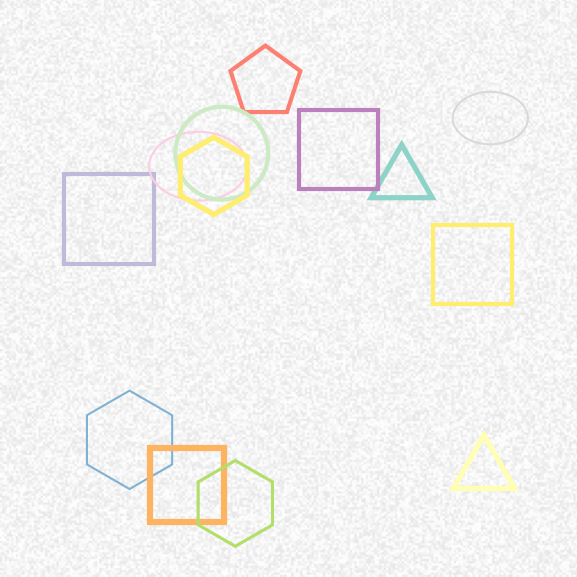[{"shape": "triangle", "thickness": 2.5, "radius": 0.31, "center": [0.696, 0.687]}, {"shape": "triangle", "thickness": 2.5, "radius": 0.31, "center": [0.838, 0.184]}, {"shape": "square", "thickness": 2, "radius": 0.39, "center": [0.189, 0.619]}, {"shape": "pentagon", "thickness": 2, "radius": 0.32, "center": [0.46, 0.857]}, {"shape": "hexagon", "thickness": 1, "radius": 0.43, "center": [0.224, 0.238]}, {"shape": "square", "thickness": 3, "radius": 0.32, "center": [0.324, 0.16]}, {"shape": "hexagon", "thickness": 1.5, "radius": 0.37, "center": [0.407, 0.127]}, {"shape": "oval", "thickness": 1, "radius": 0.43, "center": [0.344, 0.711]}, {"shape": "oval", "thickness": 1, "radius": 0.33, "center": [0.849, 0.795]}, {"shape": "square", "thickness": 2, "radius": 0.34, "center": [0.587, 0.74]}, {"shape": "circle", "thickness": 2, "radius": 0.4, "center": [0.384, 0.734]}, {"shape": "hexagon", "thickness": 2.5, "radius": 0.33, "center": [0.37, 0.695]}, {"shape": "square", "thickness": 2, "radius": 0.34, "center": [0.818, 0.541]}]